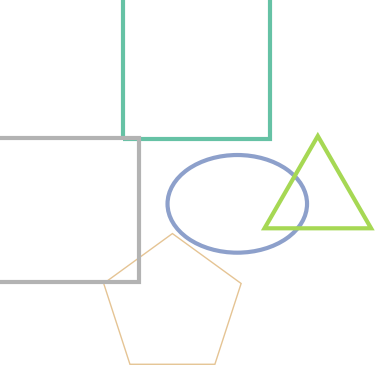[{"shape": "square", "thickness": 3, "radius": 0.96, "center": [0.511, 0.83]}, {"shape": "oval", "thickness": 3, "radius": 0.91, "center": [0.616, 0.471]}, {"shape": "triangle", "thickness": 3, "radius": 0.8, "center": [0.825, 0.487]}, {"shape": "pentagon", "thickness": 1, "radius": 0.94, "center": [0.448, 0.206]}, {"shape": "square", "thickness": 3, "radius": 0.93, "center": [0.174, 0.454]}]